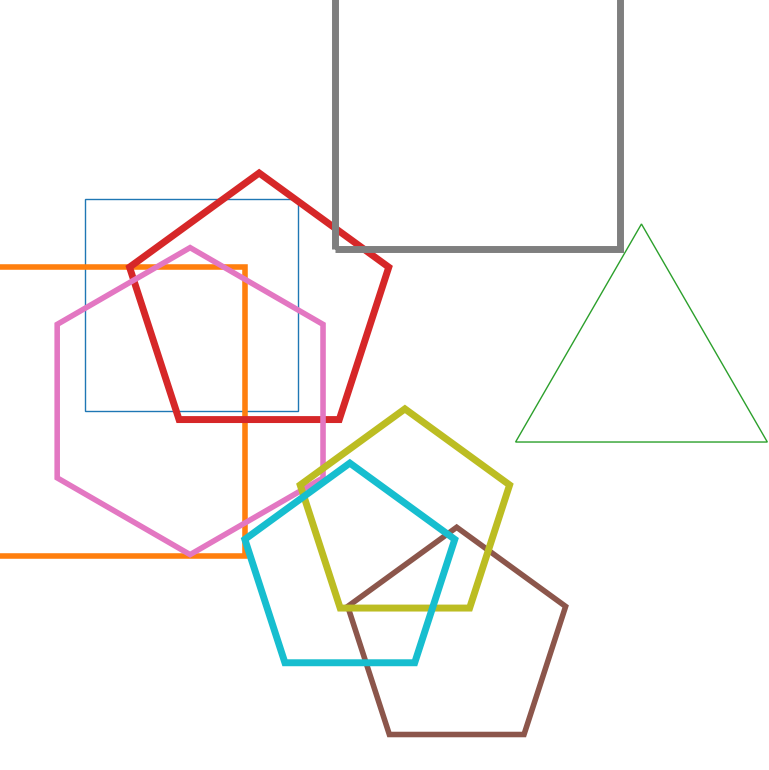[{"shape": "square", "thickness": 0.5, "radius": 0.69, "center": [0.249, 0.604]}, {"shape": "square", "thickness": 2, "radius": 0.94, "center": [0.131, 0.466]}, {"shape": "triangle", "thickness": 0.5, "radius": 0.94, "center": [0.833, 0.52]}, {"shape": "pentagon", "thickness": 2.5, "radius": 0.88, "center": [0.337, 0.598]}, {"shape": "pentagon", "thickness": 2, "radius": 0.74, "center": [0.593, 0.166]}, {"shape": "hexagon", "thickness": 2, "radius": 1.0, "center": [0.247, 0.479]}, {"shape": "square", "thickness": 2.5, "radius": 0.93, "center": [0.62, 0.862]}, {"shape": "pentagon", "thickness": 2.5, "radius": 0.71, "center": [0.526, 0.326]}, {"shape": "pentagon", "thickness": 2.5, "radius": 0.72, "center": [0.454, 0.255]}]